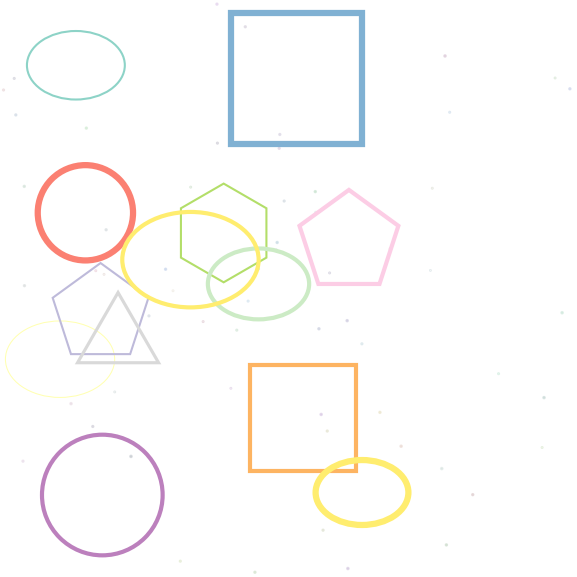[{"shape": "oval", "thickness": 1, "radius": 0.42, "center": [0.131, 0.886]}, {"shape": "oval", "thickness": 0.5, "radius": 0.47, "center": [0.104, 0.377]}, {"shape": "pentagon", "thickness": 1, "radius": 0.44, "center": [0.174, 0.456]}, {"shape": "circle", "thickness": 3, "radius": 0.41, "center": [0.148, 0.631]}, {"shape": "square", "thickness": 3, "radius": 0.57, "center": [0.514, 0.863]}, {"shape": "square", "thickness": 2, "radius": 0.46, "center": [0.524, 0.276]}, {"shape": "hexagon", "thickness": 1, "radius": 0.43, "center": [0.387, 0.596]}, {"shape": "pentagon", "thickness": 2, "radius": 0.45, "center": [0.604, 0.58]}, {"shape": "triangle", "thickness": 1.5, "radius": 0.41, "center": [0.204, 0.412]}, {"shape": "circle", "thickness": 2, "radius": 0.52, "center": [0.177, 0.142]}, {"shape": "oval", "thickness": 2, "radius": 0.44, "center": [0.448, 0.508]}, {"shape": "oval", "thickness": 2, "radius": 0.59, "center": [0.33, 0.55]}, {"shape": "oval", "thickness": 3, "radius": 0.4, "center": [0.627, 0.146]}]